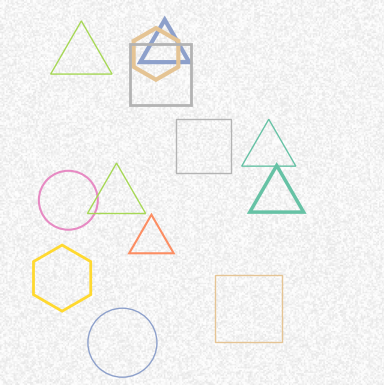[{"shape": "triangle", "thickness": 2.5, "radius": 0.4, "center": [0.719, 0.489]}, {"shape": "triangle", "thickness": 1, "radius": 0.41, "center": [0.698, 0.609]}, {"shape": "triangle", "thickness": 1.5, "radius": 0.33, "center": [0.393, 0.376]}, {"shape": "triangle", "thickness": 3, "radius": 0.37, "center": [0.428, 0.875]}, {"shape": "circle", "thickness": 1, "radius": 0.45, "center": [0.318, 0.11]}, {"shape": "circle", "thickness": 1.5, "radius": 0.38, "center": [0.177, 0.48]}, {"shape": "triangle", "thickness": 1, "radius": 0.44, "center": [0.303, 0.489]}, {"shape": "triangle", "thickness": 1, "radius": 0.46, "center": [0.211, 0.854]}, {"shape": "hexagon", "thickness": 2, "radius": 0.43, "center": [0.161, 0.278]}, {"shape": "square", "thickness": 1, "radius": 0.43, "center": [0.646, 0.199]}, {"shape": "hexagon", "thickness": 3, "radius": 0.34, "center": [0.405, 0.86]}, {"shape": "square", "thickness": 1, "radius": 0.35, "center": [0.528, 0.621]}, {"shape": "square", "thickness": 2, "radius": 0.4, "center": [0.417, 0.807]}]